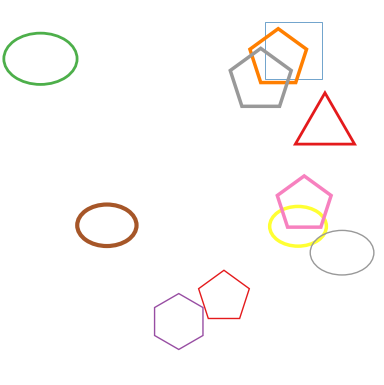[{"shape": "pentagon", "thickness": 1, "radius": 0.35, "center": [0.582, 0.229]}, {"shape": "triangle", "thickness": 2, "radius": 0.44, "center": [0.844, 0.67]}, {"shape": "square", "thickness": 0.5, "radius": 0.37, "center": [0.763, 0.869]}, {"shape": "oval", "thickness": 2, "radius": 0.48, "center": [0.105, 0.847]}, {"shape": "hexagon", "thickness": 1, "radius": 0.36, "center": [0.464, 0.165]}, {"shape": "pentagon", "thickness": 2.5, "radius": 0.39, "center": [0.723, 0.848]}, {"shape": "oval", "thickness": 2.5, "radius": 0.37, "center": [0.774, 0.412]}, {"shape": "oval", "thickness": 3, "radius": 0.39, "center": [0.278, 0.415]}, {"shape": "pentagon", "thickness": 2.5, "radius": 0.37, "center": [0.79, 0.469]}, {"shape": "oval", "thickness": 1, "radius": 0.41, "center": [0.888, 0.344]}, {"shape": "pentagon", "thickness": 2.5, "radius": 0.42, "center": [0.677, 0.791]}]